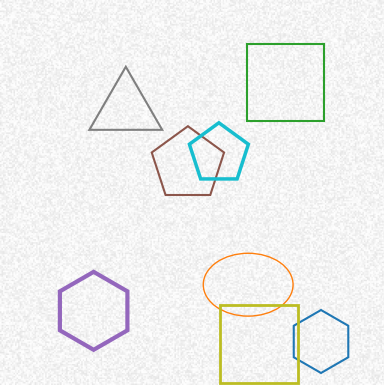[{"shape": "hexagon", "thickness": 1.5, "radius": 0.41, "center": [0.834, 0.113]}, {"shape": "oval", "thickness": 1, "radius": 0.58, "center": [0.645, 0.261]}, {"shape": "square", "thickness": 1.5, "radius": 0.5, "center": [0.742, 0.785]}, {"shape": "hexagon", "thickness": 3, "radius": 0.51, "center": [0.243, 0.193]}, {"shape": "pentagon", "thickness": 1.5, "radius": 0.49, "center": [0.488, 0.573]}, {"shape": "triangle", "thickness": 1.5, "radius": 0.55, "center": [0.327, 0.717]}, {"shape": "square", "thickness": 2, "radius": 0.51, "center": [0.673, 0.107]}, {"shape": "pentagon", "thickness": 2.5, "radius": 0.4, "center": [0.569, 0.6]}]